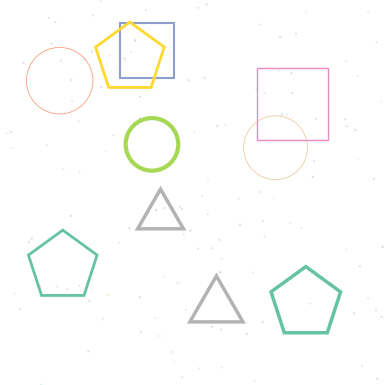[{"shape": "pentagon", "thickness": 2, "radius": 0.47, "center": [0.163, 0.308]}, {"shape": "pentagon", "thickness": 2.5, "radius": 0.47, "center": [0.794, 0.213]}, {"shape": "circle", "thickness": 0.5, "radius": 0.43, "center": [0.155, 0.79]}, {"shape": "square", "thickness": 1.5, "radius": 0.35, "center": [0.381, 0.869]}, {"shape": "square", "thickness": 1, "radius": 0.46, "center": [0.76, 0.73]}, {"shape": "circle", "thickness": 3, "radius": 0.34, "center": [0.395, 0.625]}, {"shape": "pentagon", "thickness": 2, "radius": 0.47, "center": [0.337, 0.849]}, {"shape": "circle", "thickness": 0.5, "radius": 0.41, "center": [0.716, 0.616]}, {"shape": "triangle", "thickness": 2.5, "radius": 0.4, "center": [0.562, 0.204]}, {"shape": "triangle", "thickness": 2.5, "radius": 0.34, "center": [0.417, 0.44]}]